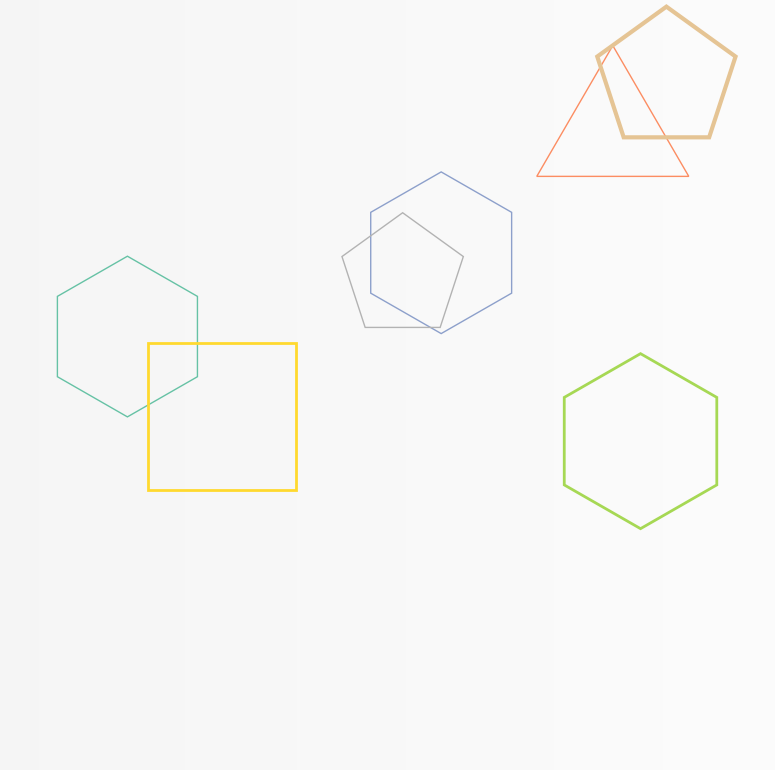[{"shape": "hexagon", "thickness": 0.5, "radius": 0.52, "center": [0.164, 0.563]}, {"shape": "triangle", "thickness": 0.5, "radius": 0.57, "center": [0.791, 0.828]}, {"shape": "hexagon", "thickness": 0.5, "radius": 0.52, "center": [0.569, 0.672]}, {"shape": "hexagon", "thickness": 1, "radius": 0.57, "center": [0.826, 0.427]}, {"shape": "square", "thickness": 1, "radius": 0.48, "center": [0.287, 0.459]}, {"shape": "pentagon", "thickness": 1.5, "radius": 0.47, "center": [0.86, 0.898]}, {"shape": "pentagon", "thickness": 0.5, "radius": 0.41, "center": [0.52, 0.641]}]